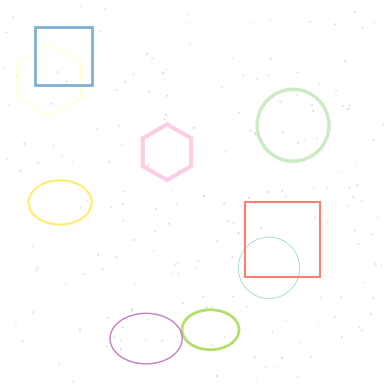[{"shape": "circle", "thickness": 0.5, "radius": 0.4, "center": [0.699, 0.304]}, {"shape": "hexagon", "thickness": 0.5, "radius": 0.47, "center": [0.128, 0.792]}, {"shape": "square", "thickness": 1.5, "radius": 0.49, "center": [0.734, 0.377]}, {"shape": "square", "thickness": 2, "radius": 0.37, "center": [0.164, 0.854]}, {"shape": "oval", "thickness": 2, "radius": 0.37, "center": [0.547, 0.143]}, {"shape": "hexagon", "thickness": 3, "radius": 0.36, "center": [0.434, 0.605]}, {"shape": "oval", "thickness": 1, "radius": 0.47, "center": [0.38, 0.12]}, {"shape": "circle", "thickness": 2.5, "radius": 0.47, "center": [0.761, 0.675]}, {"shape": "oval", "thickness": 1.5, "radius": 0.41, "center": [0.156, 0.474]}]